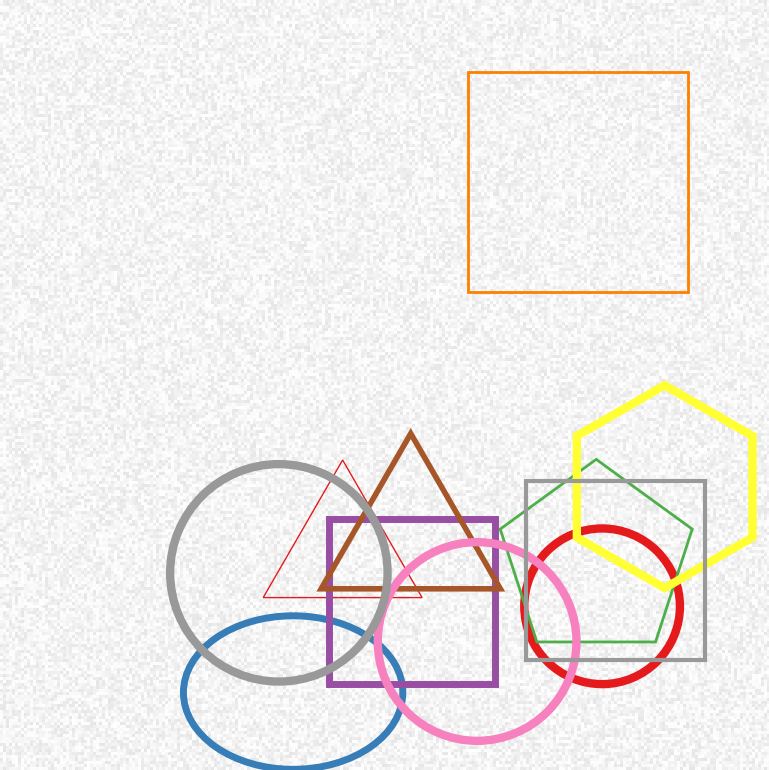[{"shape": "triangle", "thickness": 0.5, "radius": 0.6, "center": [0.445, 0.283]}, {"shape": "circle", "thickness": 3, "radius": 0.51, "center": [0.782, 0.213]}, {"shape": "oval", "thickness": 2.5, "radius": 0.71, "center": [0.381, 0.101]}, {"shape": "pentagon", "thickness": 1, "radius": 0.66, "center": [0.774, 0.272]}, {"shape": "square", "thickness": 2.5, "radius": 0.54, "center": [0.535, 0.219]}, {"shape": "square", "thickness": 1, "radius": 0.71, "center": [0.75, 0.764]}, {"shape": "hexagon", "thickness": 3, "radius": 0.66, "center": [0.863, 0.368]}, {"shape": "triangle", "thickness": 2, "radius": 0.67, "center": [0.533, 0.303]}, {"shape": "circle", "thickness": 3, "radius": 0.65, "center": [0.62, 0.167]}, {"shape": "square", "thickness": 1.5, "radius": 0.58, "center": [0.8, 0.259]}, {"shape": "circle", "thickness": 3, "radius": 0.71, "center": [0.362, 0.256]}]